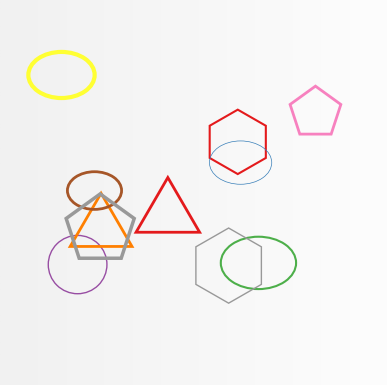[{"shape": "triangle", "thickness": 2, "radius": 0.47, "center": [0.433, 0.444]}, {"shape": "hexagon", "thickness": 1.5, "radius": 0.42, "center": [0.614, 0.632]}, {"shape": "oval", "thickness": 0.5, "radius": 0.4, "center": [0.621, 0.578]}, {"shape": "oval", "thickness": 1.5, "radius": 0.49, "center": [0.667, 0.317]}, {"shape": "circle", "thickness": 1, "radius": 0.38, "center": [0.2, 0.313]}, {"shape": "triangle", "thickness": 2, "radius": 0.46, "center": [0.261, 0.406]}, {"shape": "oval", "thickness": 3, "radius": 0.43, "center": [0.159, 0.805]}, {"shape": "oval", "thickness": 2, "radius": 0.35, "center": [0.244, 0.505]}, {"shape": "pentagon", "thickness": 2, "radius": 0.34, "center": [0.814, 0.707]}, {"shape": "pentagon", "thickness": 2.5, "radius": 0.46, "center": [0.259, 0.404]}, {"shape": "hexagon", "thickness": 1, "radius": 0.49, "center": [0.59, 0.31]}]